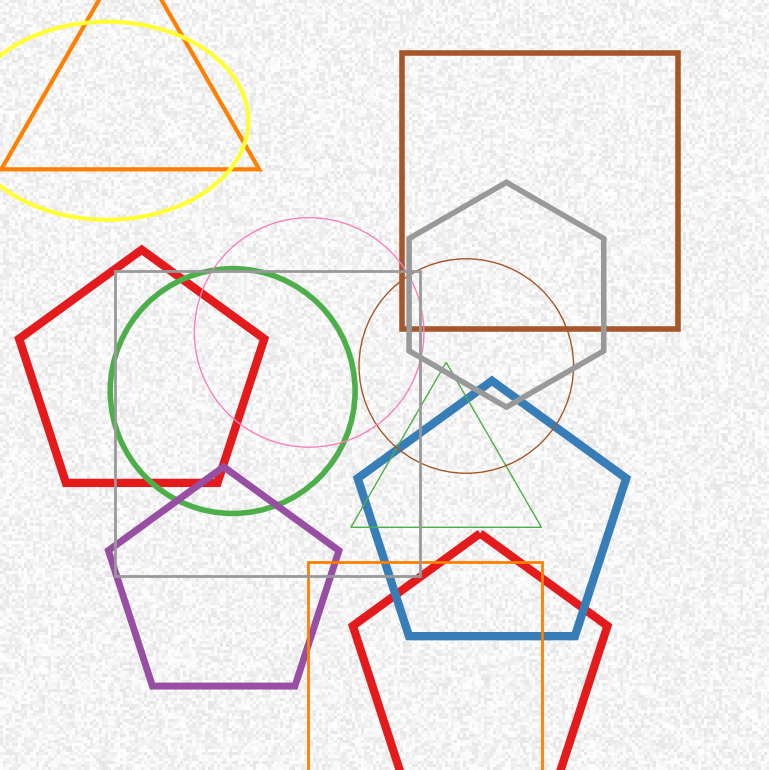[{"shape": "pentagon", "thickness": 3, "radius": 0.84, "center": [0.184, 0.508]}, {"shape": "pentagon", "thickness": 3, "radius": 0.87, "center": [0.624, 0.133]}, {"shape": "pentagon", "thickness": 3, "radius": 0.92, "center": [0.639, 0.322]}, {"shape": "circle", "thickness": 2, "radius": 0.79, "center": [0.302, 0.492]}, {"shape": "triangle", "thickness": 0.5, "radius": 0.71, "center": [0.579, 0.387]}, {"shape": "pentagon", "thickness": 2.5, "radius": 0.79, "center": [0.29, 0.236]}, {"shape": "triangle", "thickness": 1.5, "radius": 0.97, "center": [0.169, 0.877]}, {"shape": "square", "thickness": 1, "radius": 0.76, "center": [0.552, 0.118]}, {"shape": "oval", "thickness": 1.5, "radius": 0.92, "center": [0.139, 0.843]}, {"shape": "circle", "thickness": 0.5, "radius": 0.7, "center": [0.606, 0.525]}, {"shape": "square", "thickness": 2, "radius": 0.9, "center": [0.702, 0.752]}, {"shape": "circle", "thickness": 0.5, "radius": 0.75, "center": [0.401, 0.568]}, {"shape": "square", "thickness": 1, "radius": 0.99, "center": [0.348, 0.45]}, {"shape": "hexagon", "thickness": 2, "radius": 0.73, "center": [0.658, 0.617]}]